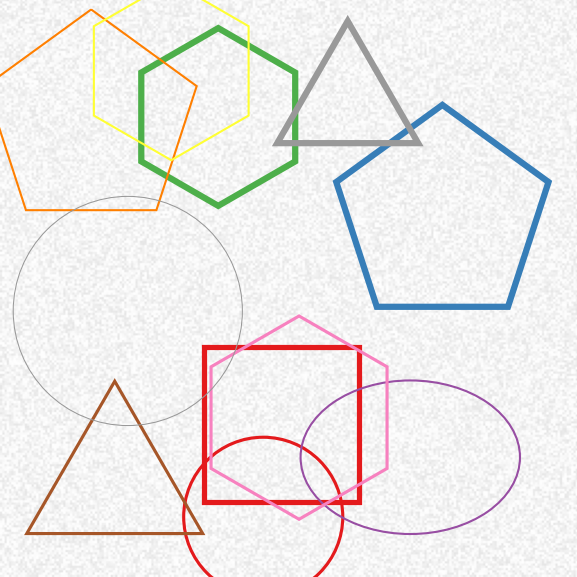[{"shape": "circle", "thickness": 1.5, "radius": 0.69, "center": [0.456, 0.104]}, {"shape": "square", "thickness": 2.5, "radius": 0.67, "center": [0.487, 0.265]}, {"shape": "pentagon", "thickness": 3, "radius": 0.97, "center": [0.766, 0.624]}, {"shape": "hexagon", "thickness": 3, "radius": 0.77, "center": [0.378, 0.797]}, {"shape": "oval", "thickness": 1, "radius": 0.95, "center": [0.71, 0.207]}, {"shape": "pentagon", "thickness": 1, "radius": 0.96, "center": [0.158, 0.791]}, {"shape": "hexagon", "thickness": 1, "radius": 0.77, "center": [0.297, 0.876]}, {"shape": "triangle", "thickness": 1.5, "radius": 0.88, "center": [0.199, 0.163]}, {"shape": "hexagon", "thickness": 1.5, "radius": 0.88, "center": [0.518, 0.276]}, {"shape": "triangle", "thickness": 3, "radius": 0.7, "center": [0.602, 0.822]}, {"shape": "circle", "thickness": 0.5, "radius": 0.99, "center": [0.221, 0.461]}]